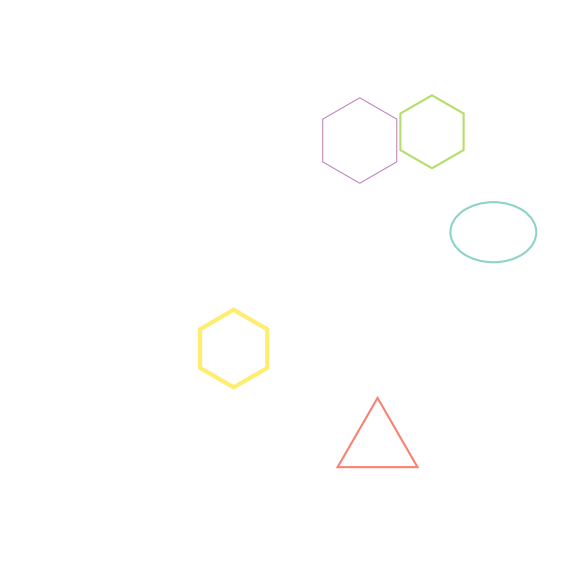[{"shape": "oval", "thickness": 1, "radius": 0.37, "center": [0.854, 0.597]}, {"shape": "triangle", "thickness": 1, "radius": 0.4, "center": [0.654, 0.23]}, {"shape": "hexagon", "thickness": 1, "radius": 0.32, "center": [0.748, 0.771]}, {"shape": "hexagon", "thickness": 0.5, "radius": 0.37, "center": [0.623, 0.756]}, {"shape": "hexagon", "thickness": 2, "radius": 0.34, "center": [0.405, 0.396]}]